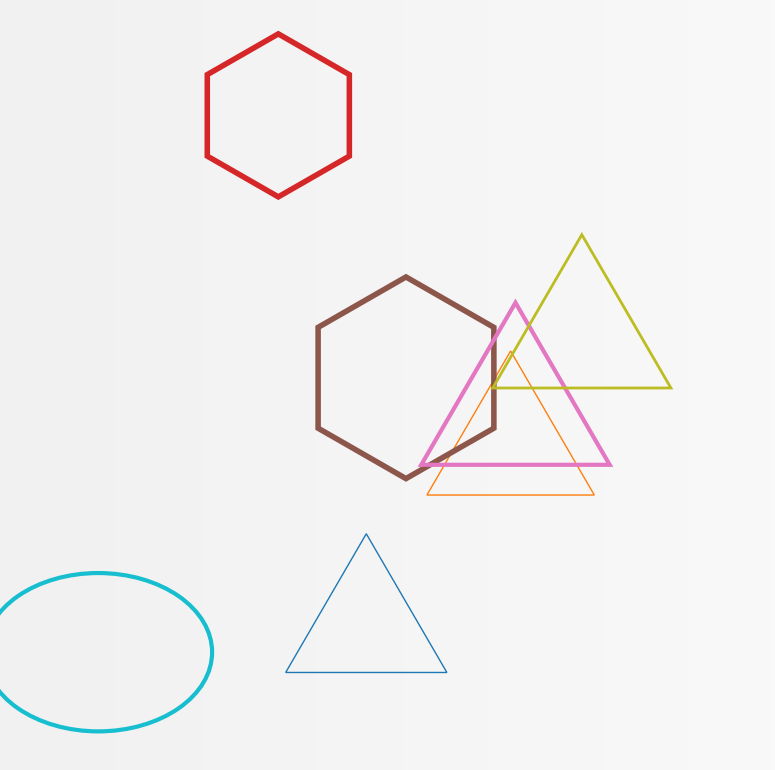[{"shape": "triangle", "thickness": 0.5, "radius": 0.6, "center": [0.473, 0.187]}, {"shape": "triangle", "thickness": 0.5, "radius": 0.62, "center": [0.659, 0.419]}, {"shape": "hexagon", "thickness": 2, "radius": 0.53, "center": [0.359, 0.85]}, {"shape": "hexagon", "thickness": 2, "radius": 0.65, "center": [0.524, 0.509]}, {"shape": "triangle", "thickness": 1.5, "radius": 0.7, "center": [0.665, 0.467]}, {"shape": "triangle", "thickness": 1, "radius": 0.66, "center": [0.751, 0.562]}, {"shape": "oval", "thickness": 1.5, "radius": 0.73, "center": [0.127, 0.153]}]